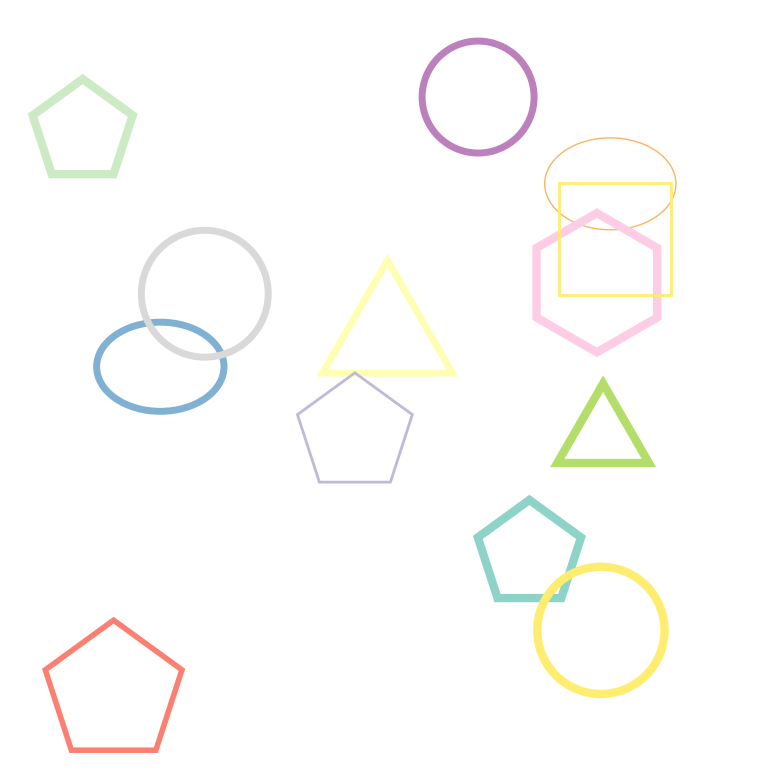[{"shape": "pentagon", "thickness": 3, "radius": 0.35, "center": [0.688, 0.28]}, {"shape": "triangle", "thickness": 2.5, "radius": 0.49, "center": [0.503, 0.564]}, {"shape": "pentagon", "thickness": 1, "radius": 0.39, "center": [0.461, 0.437]}, {"shape": "pentagon", "thickness": 2, "radius": 0.47, "center": [0.148, 0.101]}, {"shape": "oval", "thickness": 2.5, "radius": 0.41, "center": [0.208, 0.524]}, {"shape": "oval", "thickness": 0.5, "radius": 0.43, "center": [0.793, 0.761]}, {"shape": "triangle", "thickness": 3, "radius": 0.34, "center": [0.783, 0.433]}, {"shape": "hexagon", "thickness": 3, "radius": 0.45, "center": [0.775, 0.633]}, {"shape": "circle", "thickness": 2.5, "radius": 0.41, "center": [0.266, 0.619]}, {"shape": "circle", "thickness": 2.5, "radius": 0.36, "center": [0.621, 0.874]}, {"shape": "pentagon", "thickness": 3, "radius": 0.34, "center": [0.107, 0.829]}, {"shape": "square", "thickness": 1, "radius": 0.36, "center": [0.799, 0.689]}, {"shape": "circle", "thickness": 3, "radius": 0.41, "center": [0.78, 0.181]}]